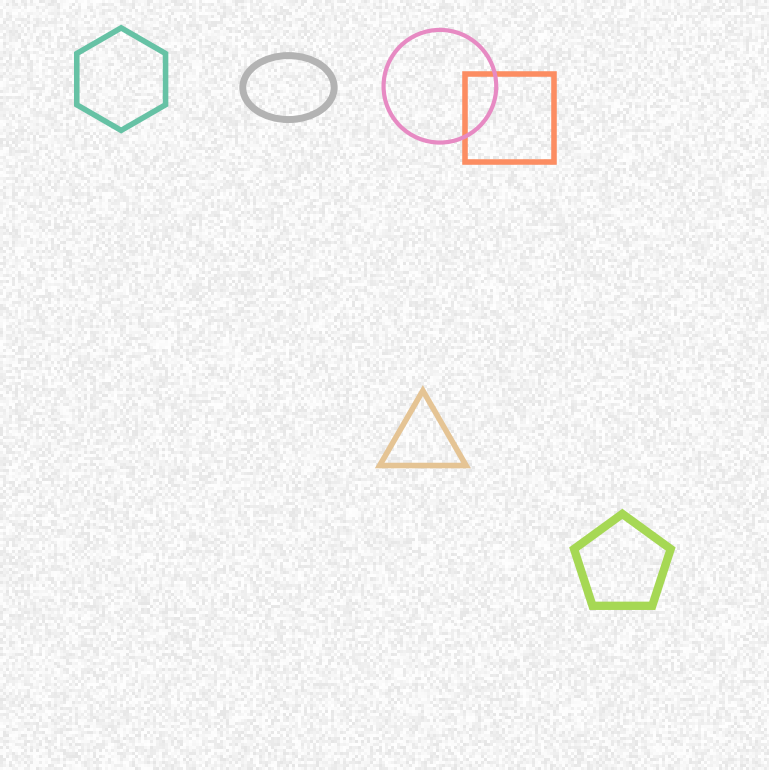[{"shape": "hexagon", "thickness": 2, "radius": 0.33, "center": [0.157, 0.897]}, {"shape": "square", "thickness": 2, "radius": 0.29, "center": [0.662, 0.847]}, {"shape": "circle", "thickness": 1.5, "radius": 0.37, "center": [0.571, 0.888]}, {"shape": "pentagon", "thickness": 3, "radius": 0.33, "center": [0.808, 0.267]}, {"shape": "triangle", "thickness": 2, "radius": 0.32, "center": [0.549, 0.428]}, {"shape": "oval", "thickness": 2.5, "radius": 0.3, "center": [0.375, 0.886]}]